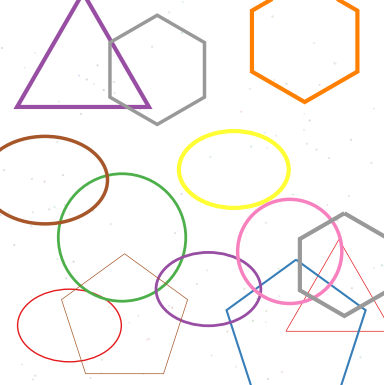[{"shape": "triangle", "thickness": 0.5, "radius": 0.8, "center": [0.88, 0.219]}, {"shape": "oval", "thickness": 1, "radius": 0.67, "center": [0.18, 0.155]}, {"shape": "pentagon", "thickness": 1.5, "radius": 0.95, "center": [0.769, 0.136]}, {"shape": "circle", "thickness": 2, "radius": 0.83, "center": [0.317, 0.383]}, {"shape": "oval", "thickness": 2, "radius": 0.68, "center": [0.541, 0.249]}, {"shape": "triangle", "thickness": 3, "radius": 0.99, "center": [0.216, 0.821]}, {"shape": "hexagon", "thickness": 3, "radius": 0.79, "center": [0.791, 0.893]}, {"shape": "oval", "thickness": 3, "radius": 0.71, "center": [0.607, 0.56]}, {"shape": "pentagon", "thickness": 0.5, "radius": 0.86, "center": [0.324, 0.169]}, {"shape": "oval", "thickness": 2.5, "radius": 0.81, "center": [0.117, 0.532]}, {"shape": "circle", "thickness": 2.5, "radius": 0.68, "center": [0.753, 0.347]}, {"shape": "hexagon", "thickness": 3, "radius": 0.67, "center": [0.894, 0.313]}, {"shape": "hexagon", "thickness": 2.5, "radius": 0.71, "center": [0.408, 0.819]}]